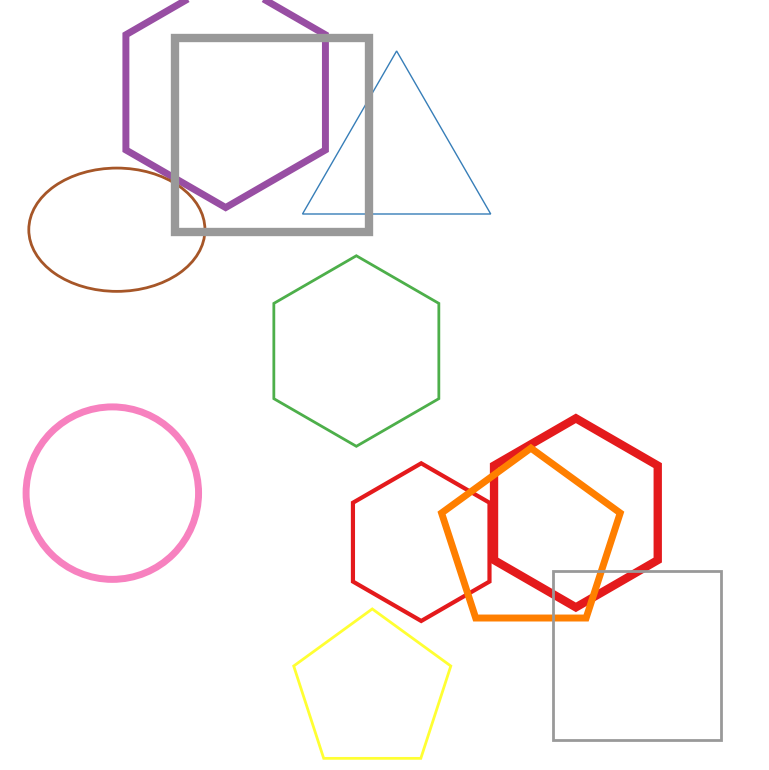[{"shape": "hexagon", "thickness": 3, "radius": 0.61, "center": [0.748, 0.334]}, {"shape": "hexagon", "thickness": 1.5, "radius": 0.51, "center": [0.547, 0.296]}, {"shape": "triangle", "thickness": 0.5, "radius": 0.71, "center": [0.515, 0.793]}, {"shape": "hexagon", "thickness": 1, "radius": 0.62, "center": [0.463, 0.544]}, {"shape": "hexagon", "thickness": 2.5, "radius": 0.75, "center": [0.293, 0.88]}, {"shape": "pentagon", "thickness": 2.5, "radius": 0.61, "center": [0.689, 0.296]}, {"shape": "pentagon", "thickness": 1, "radius": 0.54, "center": [0.483, 0.102]}, {"shape": "oval", "thickness": 1, "radius": 0.57, "center": [0.152, 0.702]}, {"shape": "circle", "thickness": 2.5, "radius": 0.56, "center": [0.146, 0.36]}, {"shape": "square", "thickness": 1, "radius": 0.55, "center": [0.828, 0.149]}, {"shape": "square", "thickness": 3, "radius": 0.63, "center": [0.353, 0.825]}]